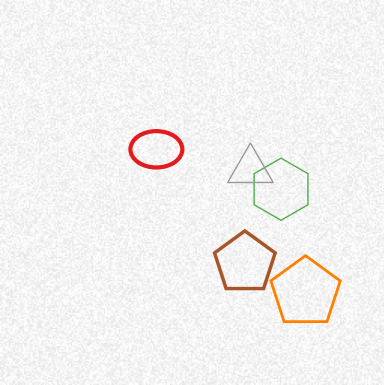[{"shape": "oval", "thickness": 3, "radius": 0.34, "center": [0.406, 0.612]}, {"shape": "hexagon", "thickness": 1, "radius": 0.4, "center": [0.73, 0.509]}, {"shape": "pentagon", "thickness": 2, "radius": 0.47, "center": [0.794, 0.241]}, {"shape": "pentagon", "thickness": 2.5, "radius": 0.41, "center": [0.636, 0.317]}, {"shape": "triangle", "thickness": 1, "radius": 0.34, "center": [0.65, 0.56]}]